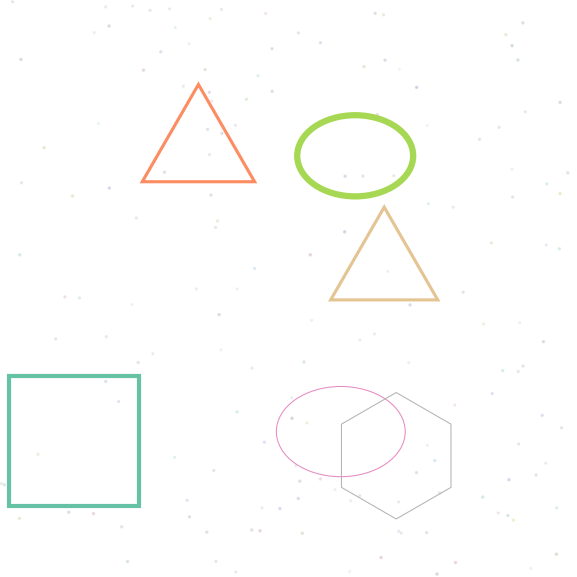[{"shape": "square", "thickness": 2, "radius": 0.56, "center": [0.128, 0.235]}, {"shape": "triangle", "thickness": 1.5, "radius": 0.56, "center": [0.344, 0.741]}, {"shape": "oval", "thickness": 0.5, "radius": 0.56, "center": [0.59, 0.252]}, {"shape": "oval", "thickness": 3, "radius": 0.5, "center": [0.615, 0.729]}, {"shape": "triangle", "thickness": 1.5, "radius": 0.54, "center": [0.665, 0.533]}, {"shape": "hexagon", "thickness": 0.5, "radius": 0.55, "center": [0.686, 0.21]}]